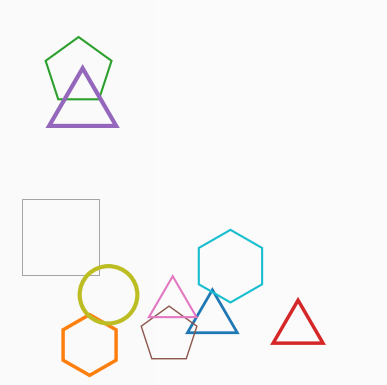[{"shape": "triangle", "thickness": 2, "radius": 0.37, "center": [0.548, 0.173]}, {"shape": "hexagon", "thickness": 2.5, "radius": 0.39, "center": [0.231, 0.104]}, {"shape": "pentagon", "thickness": 1.5, "radius": 0.45, "center": [0.203, 0.814]}, {"shape": "triangle", "thickness": 2.5, "radius": 0.37, "center": [0.769, 0.146]}, {"shape": "triangle", "thickness": 3, "radius": 0.5, "center": [0.213, 0.723]}, {"shape": "pentagon", "thickness": 1, "radius": 0.38, "center": [0.436, 0.129]}, {"shape": "triangle", "thickness": 1.5, "radius": 0.35, "center": [0.446, 0.212]}, {"shape": "square", "thickness": 0.5, "radius": 0.5, "center": [0.156, 0.384]}, {"shape": "circle", "thickness": 3, "radius": 0.37, "center": [0.28, 0.234]}, {"shape": "hexagon", "thickness": 1.5, "radius": 0.47, "center": [0.595, 0.309]}]